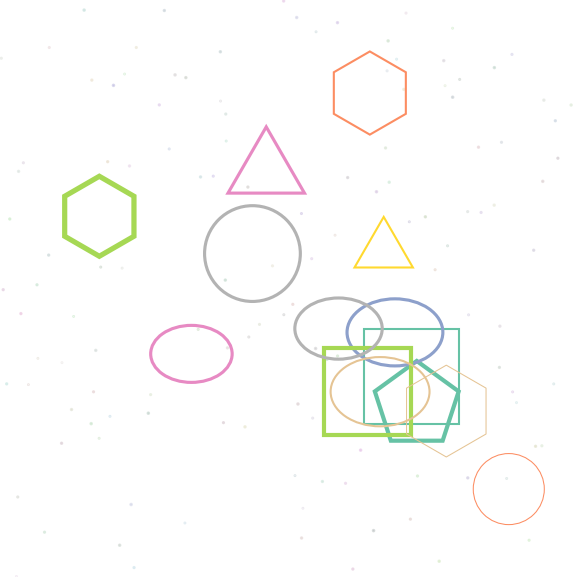[{"shape": "square", "thickness": 1, "radius": 0.41, "center": [0.713, 0.347]}, {"shape": "pentagon", "thickness": 2, "radius": 0.38, "center": [0.722, 0.298]}, {"shape": "circle", "thickness": 0.5, "radius": 0.31, "center": [0.881, 0.152]}, {"shape": "hexagon", "thickness": 1, "radius": 0.36, "center": [0.64, 0.838]}, {"shape": "oval", "thickness": 1.5, "radius": 0.41, "center": [0.684, 0.424]}, {"shape": "oval", "thickness": 1.5, "radius": 0.35, "center": [0.331, 0.386]}, {"shape": "triangle", "thickness": 1.5, "radius": 0.38, "center": [0.461, 0.703]}, {"shape": "square", "thickness": 2, "radius": 0.38, "center": [0.637, 0.321]}, {"shape": "hexagon", "thickness": 2.5, "radius": 0.35, "center": [0.172, 0.625]}, {"shape": "triangle", "thickness": 1, "radius": 0.29, "center": [0.664, 0.565]}, {"shape": "hexagon", "thickness": 0.5, "radius": 0.4, "center": [0.773, 0.287]}, {"shape": "oval", "thickness": 1, "radius": 0.43, "center": [0.658, 0.321]}, {"shape": "oval", "thickness": 1.5, "radius": 0.38, "center": [0.586, 0.43]}, {"shape": "circle", "thickness": 1.5, "radius": 0.41, "center": [0.437, 0.56]}]